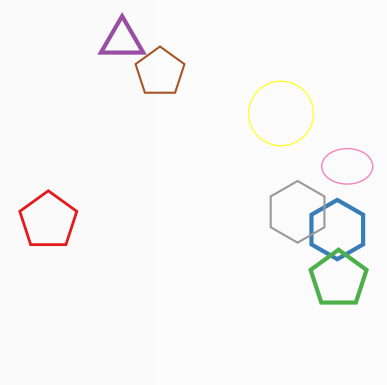[{"shape": "pentagon", "thickness": 2, "radius": 0.39, "center": [0.125, 0.427]}, {"shape": "hexagon", "thickness": 3, "radius": 0.38, "center": [0.87, 0.404]}, {"shape": "pentagon", "thickness": 3, "radius": 0.38, "center": [0.874, 0.276]}, {"shape": "triangle", "thickness": 3, "radius": 0.32, "center": [0.315, 0.895]}, {"shape": "circle", "thickness": 1, "radius": 0.42, "center": [0.725, 0.705]}, {"shape": "pentagon", "thickness": 1.5, "radius": 0.33, "center": [0.413, 0.813]}, {"shape": "oval", "thickness": 1, "radius": 0.33, "center": [0.896, 0.568]}, {"shape": "hexagon", "thickness": 1.5, "radius": 0.4, "center": [0.768, 0.45]}]